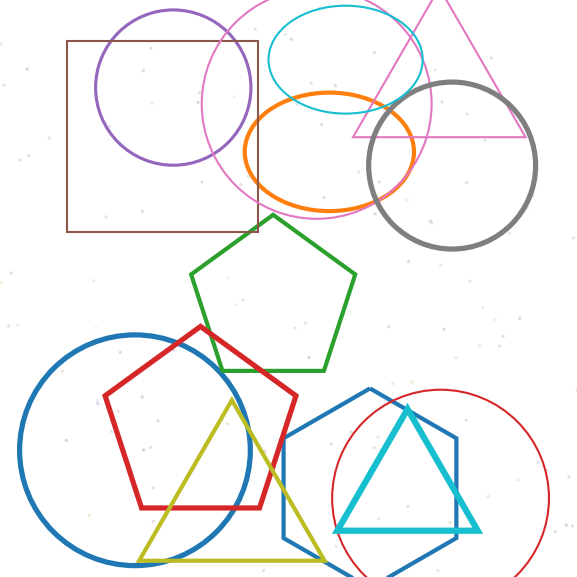[{"shape": "circle", "thickness": 2.5, "radius": 1.0, "center": [0.234, 0.219]}, {"shape": "hexagon", "thickness": 2, "radius": 0.86, "center": [0.641, 0.154]}, {"shape": "oval", "thickness": 2, "radius": 0.73, "center": [0.57, 0.736]}, {"shape": "pentagon", "thickness": 2, "radius": 0.75, "center": [0.473, 0.478]}, {"shape": "circle", "thickness": 1, "radius": 0.94, "center": [0.763, 0.137]}, {"shape": "pentagon", "thickness": 2.5, "radius": 0.87, "center": [0.347, 0.26]}, {"shape": "circle", "thickness": 1.5, "radius": 0.67, "center": [0.3, 0.848]}, {"shape": "square", "thickness": 1, "radius": 0.83, "center": [0.281, 0.762]}, {"shape": "triangle", "thickness": 1, "radius": 0.86, "center": [0.761, 0.848]}, {"shape": "circle", "thickness": 1, "radius": 1.0, "center": [0.548, 0.819]}, {"shape": "circle", "thickness": 2.5, "radius": 0.72, "center": [0.783, 0.712]}, {"shape": "triangle", "thickness": 2, "radius": 0.93, "center": [0.401, 0.121]}, {"shape": "oval", "thickness": 1, "radius": 0.67, "center": [0.598, 0.896]}, {"shape": "triangle", "thickness": 3, "radius": 0.7, "center": [0.706, 0.15]}]